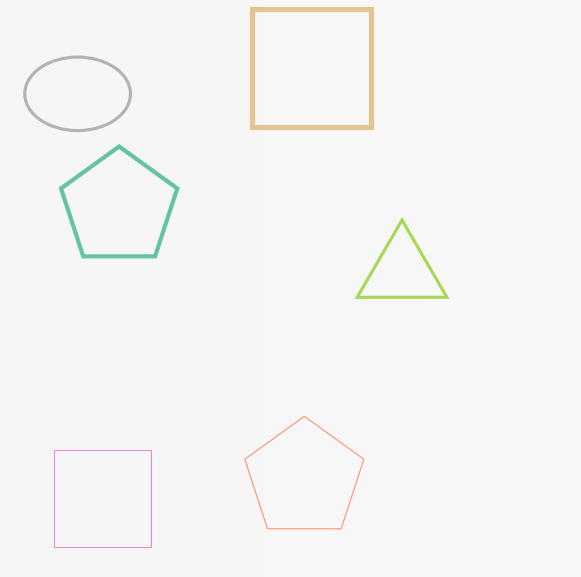[{"shape": "pentagon", "thickness": 2, "radius": 0.53, "center": [0.205, 0.64]}, {"shape": "pentagon", "thickness": 0.5, "radius": 0.54, "center": [0.524, 0.171]}, {"shape": "square", "thickness": 0.5, "radius": 0.42, "center": [0.176, 0.136]}, {"shape": "triangle", "thickness": 1.5, "radius": 0.45, "center": [0.692, 0.529]}, {"shape": "square", "thickness": 2.5, "radius": 0.51, "center": [0.536, 0.882]}, {"shape": "oval", "thickness": 1.5, "radius": 0.45, "center": [0.134, 0.837]}]